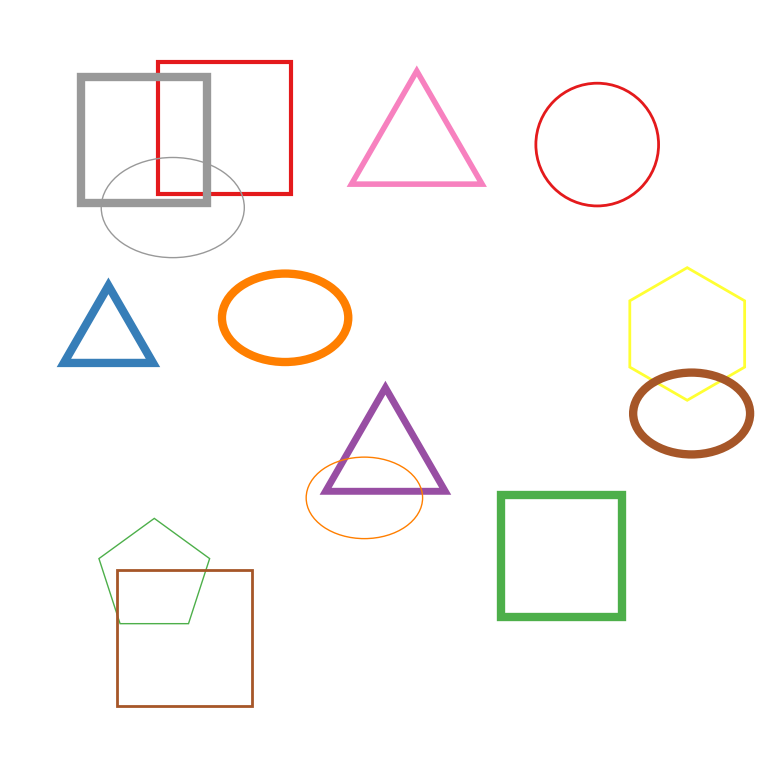[{"shape": "square", "thickness": 1.5, "radius": 0.43, "center": [0.292, 0.834]}, {"shape": "circle", "thickness": 1, "radius": 0.4, "center": [0.776, 0.812]}, {"shape": "triangle", "thickness": 3, "radius": 0.33, "center": [0.141, 0.562]}, {"shape": "pentagon", "thickness": 0.5, "radius": 0.38, "center": [0.2, 0.251]}, {"shape": "square", "thickness": 3, "radius": 0.4, "center": [0.729, 0.278]}, {"shape": "triangle", "thickness": 2.5, "radius": 0.45, "center": [0.501, 0.407]}, {"shape": "oval", "thickness": 3, "radius": 0.41, "center": [0.37, 0.587]}, {"shape": "oval", "thickness": 0.5, "radius": 0.38, "center": [0.473, 0.353]}, {"shape": "hexagon", "thickness": 1, "radius": 0.43, "center": [0.892, 0.566]}, {"shape": "oval", "thickness": 3, "radius": 0.38, "center": [0.898, 0.463]}, {"shape": "square", "thickness": 1, "radius": 0.44, "center": [0.24, 0.171]}, {"shape": "triangle", "thickness": 2, "radius": 0.49, "center": [0.541, 0.81]}, {"shape": "square", "thickness": 3, "radius": 0.41, "center": [0.187, 0.819]}, {"shape": "oval", "thickness": 0.5, "radius": 0.46, "center": [0.224, 0.73]}]